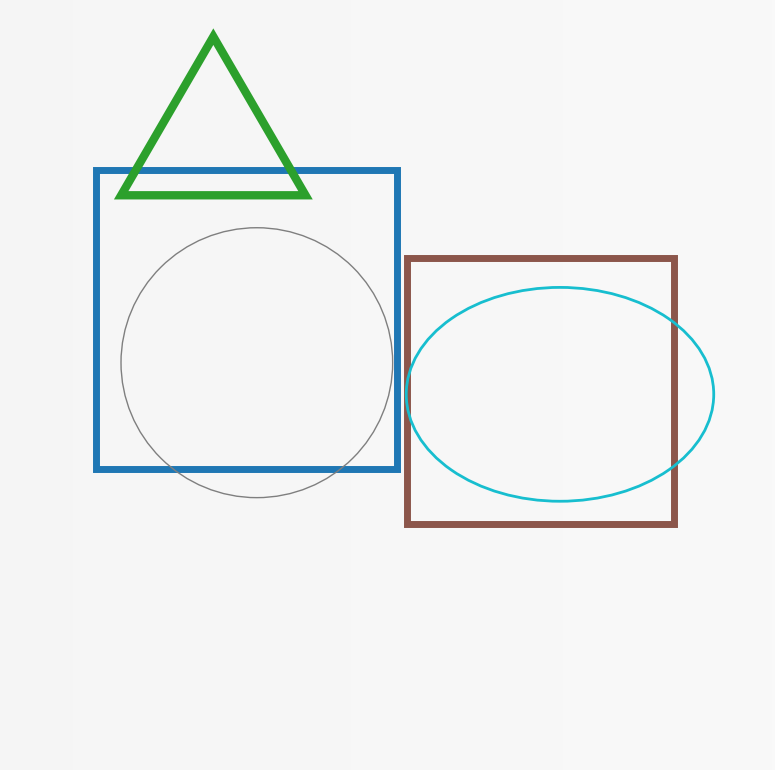[{"shape": "square", "thickness": 2.5, "radius": 0.97, "center": [0.318, 0.585]}, {"shape": "triangle", "thickness": 3, "radius": 0.69, "center": [0.275, 0.815]}, {"shape": "square", "thickness": 2.5, "radius": 0.86, "center": [0.697, 0.492]}, {"shape": "circle", "thickness": 0.5, "radius": 0.88, "center": [0.331, 0.529]}, {"shape": "oval", "thickness": 1, "radius": 0.99, "center": [0.723, 0.488]}]